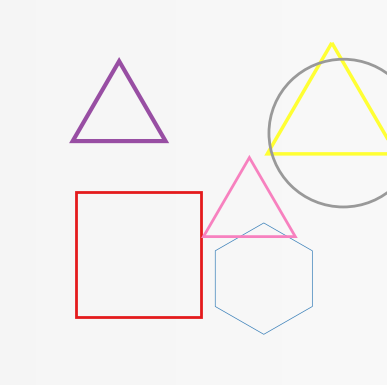[{"shape": "square", "thickness": 2, "radius": 0.81, "center": [0.357, 0.34]}, {"shape": "hexagon", "thickness": 0.5, "radius": 0.72, "center": [0.681, 0.276]}, {"shape": "triangle", "thickness": 3, "radius": 0.69, "center": [0.307, 0.703]}, {"shape": "triangle", "thickness": 2.5, "radius": 0.96, "center": [0.856, 0.696]}, {"shape": "triangle", "thickness": 2, "radius": 0.68, "center": [0.644, 0.454]}, {"shape": "circle", "thickness": 2, "radius": 0.96, "center": [0.886, 0.654]}]